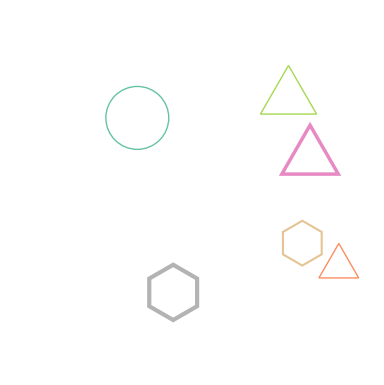[{"shape": "circle", "thickness": 1, "radius": 0.41, "center": [0.357, 0.694]}, {"shape": "triangle", "thickness": 1, "radius": 0.3, "center": [0.88, 0.308]}, {"shape": "triangle", "thickness": 2.5, "radius": 0.42, "center": [0.805, 0.59]}, {"shape": "triangle", "thickness": 1, "radius": 0.42, "center": [0.749, 0.746]}, {"shape": "hexagon", "thickness": 1.5, "radius": 0.29, "center": [0.785, 0.368]}, {"shape": "hexagon", "thickness": 3, "radius": 0.36, "center": [0.45, 0.241]}]